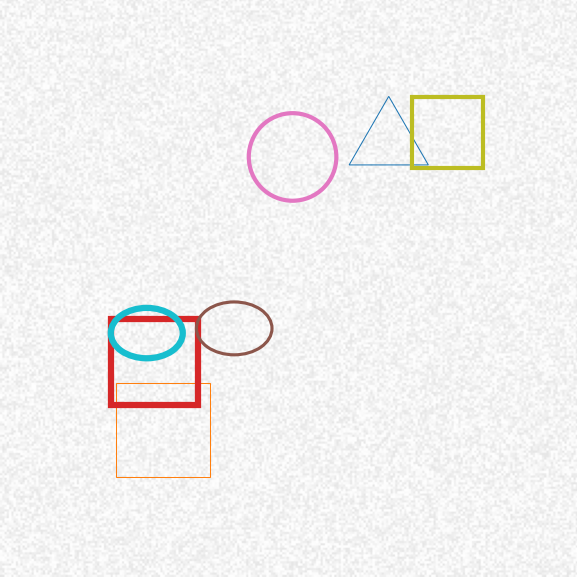[{"shape": "triangle", "thickness": 0.5, "radius": 0.4, "center": [0.673, 0.753]}, {"shape": "square", "thickness": 0.5, "radius": 0.41, "center": [0.282, 0.255]}, {"shape": "square", "thickness": 3, "radius": 0.37, "center": [0.267, 0.373]}, {"shape": "oval", "thickness": 1.5, "radius": 0.33, "center": [0.406, 0.431]}, {"shape": "circle", "thickness": 2, "radius": 0.38, "center": [0.507, 0.727]}, {"shape": "square", "thickness": 2, "radius": 0.31, "center": [0.774, 0.769]}, {"shape": "oval", "thickness": 3, "radius": 0.31, "center": [0.254, 0.422]}]